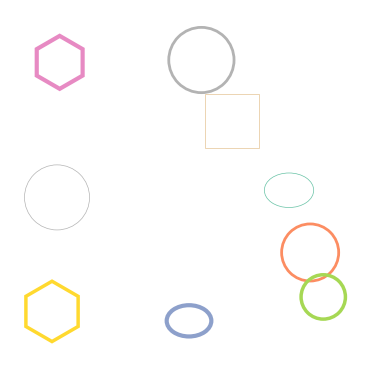[{"shape": "oval", "thickness": 0.5, "radius": 0.32, "center": [0.751, 0.506]}, {"shape": "circle", "thickness": 2, "radius": 0.37, "center": [0.806, 0.344]}, {"shape": "oval", "thickness": 3, "radius": 0.29, "center": [0.491, 0.167]}, {"shape": "hexagon", "thickness": 3, "radius": 0.34, "center": [0.155, 0.838]}, {"shape": "circle", "thickness": 2.5, "radius": 0.29, "center": [0.84, 0.229]}, {"shape": "hexagon", "thickness": 2.5, "radius": 0.39, "center": [0.135, 0.191]}, {"shape": "square", "thickness": 0.5, "radius": 0.35, "center": [0.602, 0.685]}, {"shape": "circle", "thickness": 2, "radius": 0.42, "center": [0.523, 0.844]}, {"shape": "circle", "thickness": 0.5, "radius": 0.42, "center": [0.148, 0.487]}]